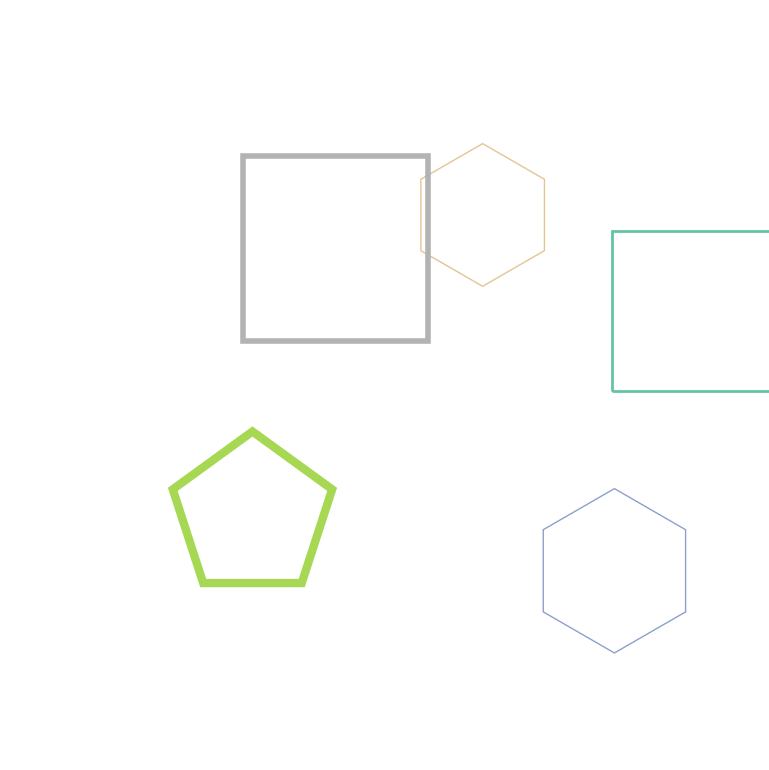[{"shape": "square", "thickness": 1, "radius": 0.52, "center": [0.899, 0.596]}, {"shape": "hexagon", "thickness": 0.5, "radius": 0.53, "center": [0.798, 0.259]}, {"shape": "pentagon", "thickness": 3, "radius": 0.54, "center": [0.328, 0.331]}, {"shape": "hexagon", "thickness": 0.5, "radius": 0.46, "center": [0.627, 0.721]}, {"shape": "square", "thickness": 2, "radius": 0.6, "center": [0.436, 0.677]}]